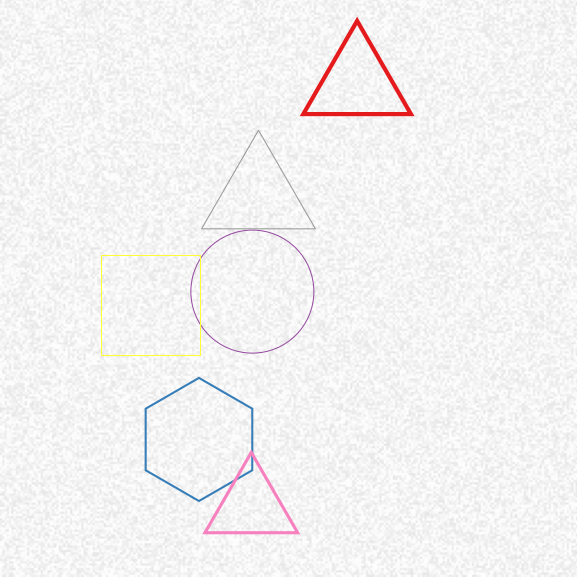[{"shape": "triangle", "thickness": 2, "radius": 0.54, "center": [0.618, 0.855]}, {"shape": "hexagon", "thickness": 1, "radius": 0.53, "center": [0.345, 0.238]}, {"shape": "circle", "thickness": 0.5, "radius": 0.53, "center": [0.437, 0.494]}, {"shape": "square", "thickness": 0.5, "radius": 0.43, "center": [0.261, 0.471]}, {"shape": "triangle", "thickness": 1.5, "radius": 0.46, "center": [0.435, 0.123]}, {"shape": "triangle", "thickness": 0.5, "radius": 0.57, "center": [0.448, 0.66]}]